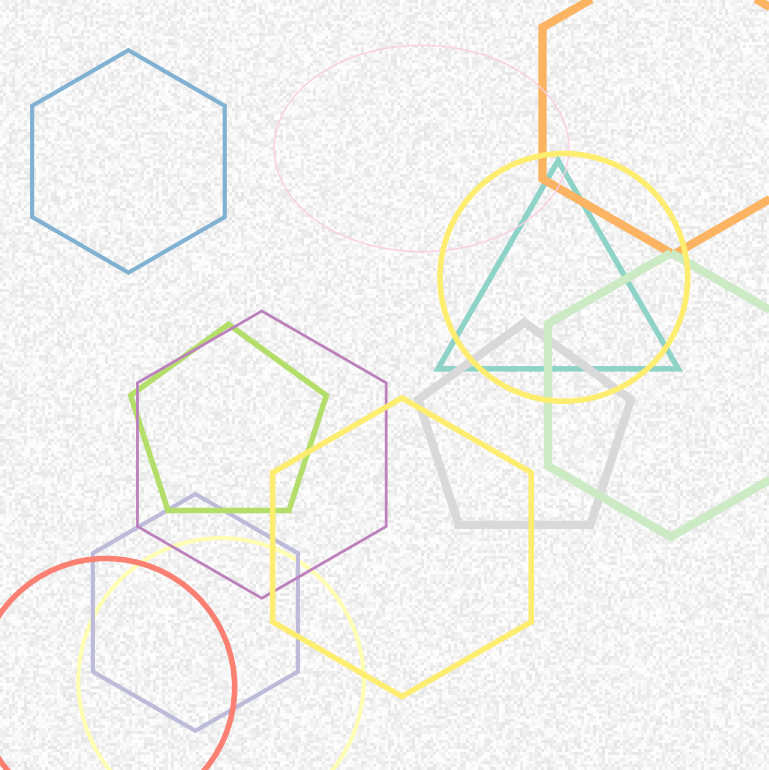[{"shape": "triangle", "thickness": 2, "radius": 0.9, "center": [0.725, 0.611]}, {"shape": "circle", "thickness": 1.5, "radius": 0.93, "center": [0.287, 0.116]}, {"shape": "hexagon", "thickness": 1.5, "radius": 0.77, "center": [0.254, 0.205]}, {"shape": "circle", "thickness": 2, "radius": 0.84, "center": [0.138, 0.107]}, {"shape": "hexagon", "thickness": 1.5, "radius": 0.72, "center": [0.167, 0.79]}, {"shape": "hexagon", "thickness": 3, "radius": 0.98, "center": [0.875, 0.866]}, {"shape": "pentagon", "thickness": 2, "radius": 0.67, "center": [0.297, 0.445]}, {"shape": "oval", "thickness": 0.5, "radius": 0.96, "center": [0.548, 0.807]}, {"shape": "pentagon", "thickness": 3, "radius": 0.73, "center": [0.681, 0.436]}, {"shape": "hexagon", "thickness": 1, "radius": 0.93, "center": [0.34, 0.41]}, {"shape": "hexagon", "thickness": 3, "radius": 0.92, "center": [0.871, 0.487]}, {"shape": "hexagon", "thickness": 2, "radius": 0.97, "center": [0.522, 0.289]}, {"shape": "circle", "thickness": 2, "radius": 0.8, "center": [0.732, 0.64]}]